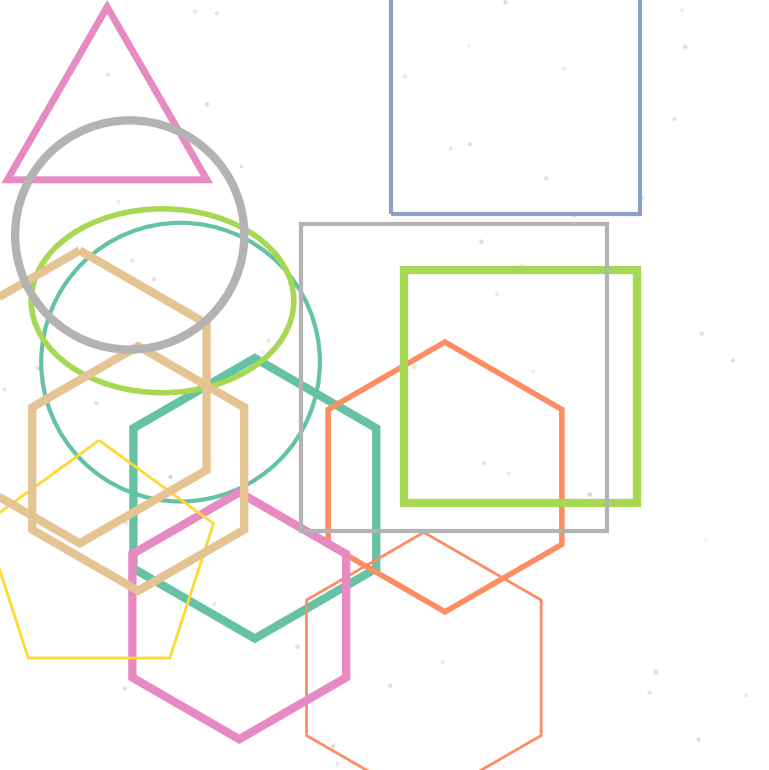[{"shape": "circle", "thickness": 1.5, "radius": 0.9, "center": [0.234, 0.53]}, {"shape": "hexagon", "thickness": 3, "radius": 0.91, "center": [0.331, 0.353]}, {"shape": "hexagon", "thickness": 2, "radius": 0.88, "center": [0.578, 0.381]}, {"shape": "hexagon", "thickness": 1, "radius": 0.88, "center": [0.55, 0.133]}, {"shape": "square", "thickness": 1.5, "radius": 0.81, "center": [0.67, 0.883]}, {"shape": "hexagon", "thickness": 3, "radius": 0.8, "center": [0.311, 0.2]}, {"shape": "triangle", "thickness": 2.5, "radius": 0.75, "center": [0.139, 0.841]}, {"shape": "oval", "thickness": 2, "radius": 0.85, "center": [0.211, 0.609]}, {"shape": "square", "thickness": 3, "radius": 0.76, "center": [0.676, 0.498]}, {"shape": "pentagon", "thickness": 1, "radius": 0.78, "center": [0.129, 0.272]}, {"shape": "hexagon", "thickness": 3, "radius": 0.95, "center": [0.104, 0.485]}, {"shape": "hexagon", "thickness": 3, "radius": 0.79, "center": [0.179, 0.392]}, {"shape": "square", "thickness": 1.5, "radius": 1.0, "center": [0.59, 0.51]}, {"shape": "circle", "thickness": 3, "radius": 0.74, "center": [0.168, 0.695]}]